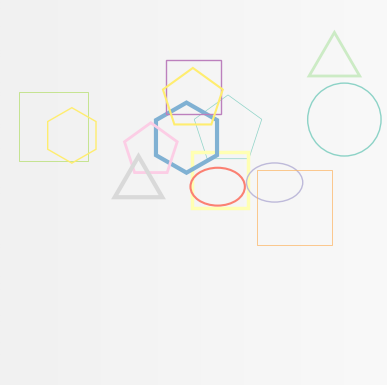[{"shape": "pentagon", "thickness": 0.5, "radius": 0.46, "center": [0.588, 0.662]}, {"shape": "circle", "thickness": 1, "radius": 0.47, "center": [0.889, 0.689]}, {"shape": "square", "thickness": 2.5, "radius": 0.36, "center": [0.567, 0.533]}, {"shape": "oval", "thickness": 1, "radius": 0.36, "center": [0.709, 0.526]}, {"shape": "oval", "thickness": 1.5, "radius": 0.35, "center": [0.562, 0.515]}, {"shape": "hexagon", "thickness": 3, "radius": 0.45, "center": [0.481, 0.642]}, {"shape": "square", "thickness": 0.5, "radius": 0.49, "center": [0.76, 0.461]}, {"shape": "square", "thickness": 0.5, "radius": 0.45, "center": [0.138, 0.67]}, {"shape": "pentagon", "thickness": 2, "radius": 0.36, "center": [0.389, 0.61]}, {"shape": "triangle", "thickness": 3, "radius": 0.35, "center": [0.357, 0.523]}, {"shape": "square", "thickness": 1, "radius": 0.35, "center": [0.5, 0.773]}, {"shape": "triangle", "thickness": 2, "radius": 0.38, "center": [0.863, 0.84]}, {"shape": "hexagon", "thickness": 1, "radius": 0.36, "center": [0.185, 0.648]}, {"shape": "pentagon", "thickness": 1.5, "radius": 0.41, "center": [0.498, 0.742]}]